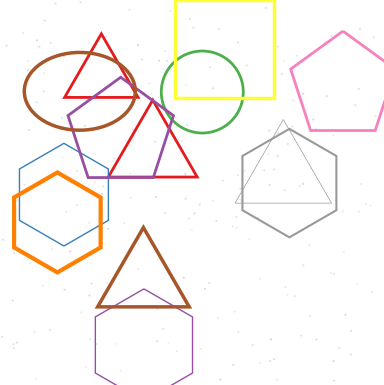[{"shape": "triangle", "thickness": 2, "radius": 0.67, "center": [0.397, 0.607]}, {"shape": "triangle", "thickness": 2, "radius": 0.55, "center": [0.263, 0.802]}, {"shape": "hexagon", "thickness": 1, "radius": 0.67, "center": [0.166, 0.494]}, {"shape": "circle", "thickness": 2, "radius": 0.53, "center": [0.525, 0.761]}, {"shape": "hexagon", "thickness": 1, "radius": 0.73, "center": [0.374, 0.104]}, {"shape": "pentagon", "thickness": 2, "radius": 0.72, "center": [0.314, 0.655]}, {"shape": "hexagon", "thickness": 3, "radius": 0.65, "center": [0.149, 0.422]}, {"shape": "square", "thickness": 2.5, "radius": 0.64, "center": [0.584, 0.873]}, {"shape": "oval", "thickness": 2.5, "radius": 0.72, "center": [0.207, 0.763]}, {"shape": "triangle", "thickness": 2.5, "radius": 0.69, "center": [0.373, 0.272]}, {"shape": "pentagon", "thickness": 2, "radius": 0.71, "center": [0.891, 0.776]}, {"shape": "triangle", "thickness": 0.5, "radius": 0.72, "center": [0.736, 0.545]}, {"shape": "hexagon", "thickness": 1.5, "radius": 0.7, "center": [0.752, 0.524]}]